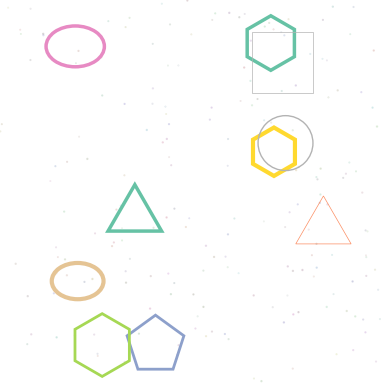[{"shape": "hexagon", "thickness": 2.5, "radius": 0.35, "center": [0.703, 0.888]}, {"shape": "triangle", "thickness": 2.5, "radius": 0.4, "center": [0.35, 0.44]}, {"shape": "triangle", "thickness": 0.5, "radius": 0.42, "center": [0.84, 0.408]}, {"shape": "pentagon", "thickness": 2, "radius": 0.39, "center": [0.404, 0.104]}, {"shape": "oval", "thickness": 2.5, "radius": 0.38, "center": [0.195, 0.88]}, {"shape": "hexagon", "thickness": 2, "radius": 0.41, "center": [0.265, 0.104]}, {"shape": "hexagon", "thickness": 3, "radius": 0.31, "center": [0.712, 0.606]}, {"shape": "oval", "thickness": 3, "radius": 0.34, "center": [0.202, 0.27]}, {"shape": "circle", "thickness": 1, "radius": 0.36, "center": [0.742, 0.628]}, {"shape": "square", "thickness": 0.5, "radius": 0.4, "center": [0.735, 0.837]}]